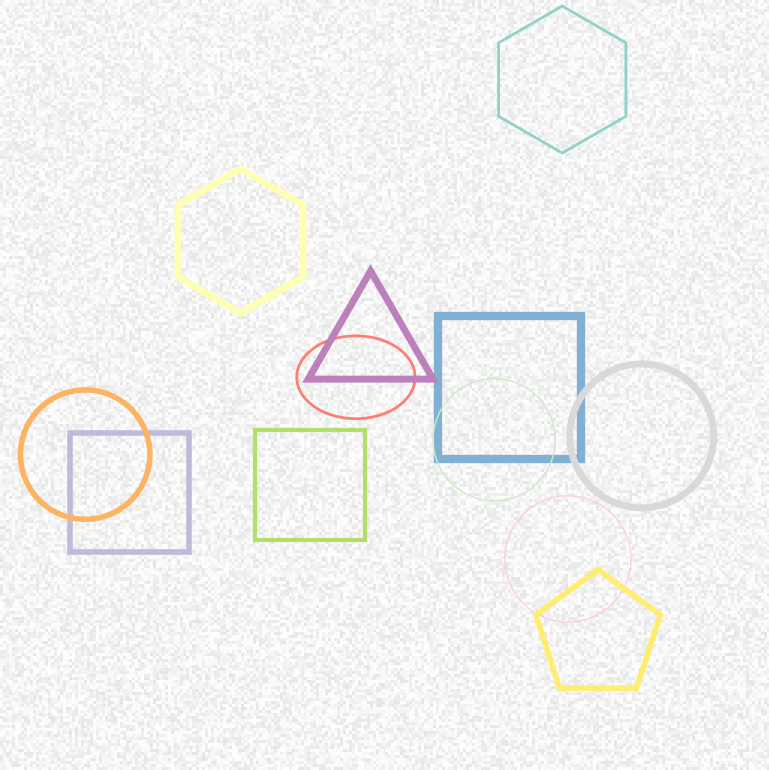[{"shape": "hexagon", "thickness": 1, "radius": 0.48, "center": [0.73, 0.897]}, {"shape": "hexagon", "thickness": 2.5, "radius": 0.47, "center": [0.312, 0.687]}, {"shape": "square", "thickness": 2, "radius": 0.38, "center": [0.168, 0.361]}, {"shape": "oval", "thickness": 1, "radius": 0.38, "center": [0.462, 0.51]}, {"shape": "square", "thickness": 3, "radius": 0.47, "center": [0.662, 0.497]}, {"shape": "circle", "thickness": 2, "radius": 0.42, "center": [0.111, 0.41]}, {"shape": "square", "thickness": 1.5, "radius": 0.36, "center": [0.403, 0.37]}, {"shape": "circle", "thickness": 0.5, "radius": 0.41, "center": [0.738, 0.274]}, {"shape": "circle", "thickness": 2.5, "radius": 0.47, "center": [0.833, 0.434]}, {"shape": "triangle", "thickness": 2.5, "radius": 0.47, "center": [0.481, 0.554]}, {"shape": "circle", "thickness": 0.5, "radius": 0.4, "center": [0.642, 0.429]}, {"shape": "pentagon", "thickness": 2, "radius": 0.42, "center": [0.777, 0.175]}]